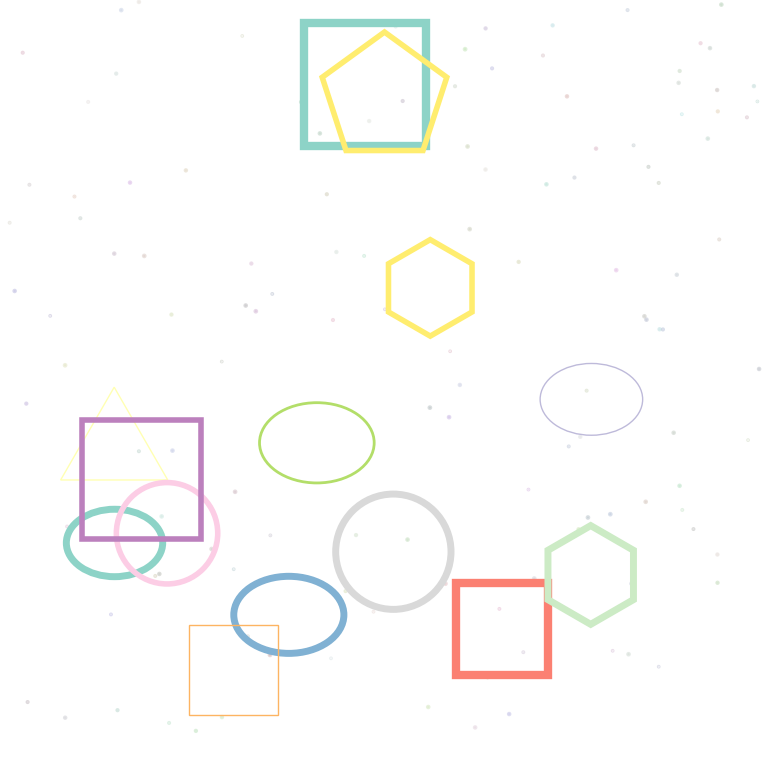[{"shape": "oval", "thickness": 2.5, "radius": 0.31, "center": [0.149, 0.295]}, {"shape": "square", "thickness": 3, "radius": 0.4, "center": [0.474, 0.89]}, {"shape": "triangle", "thickness": 0.5, "radius": 0.4, "center": [0.148, 0.417]}, {"shape": "oval", "thickness": 0.5, "radius": 0.33, "center": [0.768, 0.481]}, {"shape": "square", "thickness": 3, "radius": 0.3, "center": [0.651, 0.183]}, {"shape": "oval", "thickness": 2.5, "radius": 0.36, "center": [0.375, 0.201]}, {"shape": "square", "thickness": 0.5, "radius": 0.29, "center": [0.303, 0.13]}, {"shape": "oval", "thickness": 1, "radius": 0.37, "center": [0.411, 0.425]}, {"shape": "circle", "thickness": 2, "radius": 0.33, "center": [0.217, 0.307]}, {"shape": "circle", "thickness": 2.5, "radius": 0.37, "center": [0.511, 0.283]}, {"shape": "square", "thickness": 2, "radius": 0.39, "center": [0.184, 0.377]}, {"shape": "hexagon", "thickness": 2.5, "radius": 0.32, "center": [0.767, 0.253]}, {"shape": "pentagon", "thickness": 2, "radius": 0.43, "center": [0.499, 0.873]}, {"shape": "hexagon", "thickness": 2, "radius": 0.31, "center": [0.559, 0.626]}]